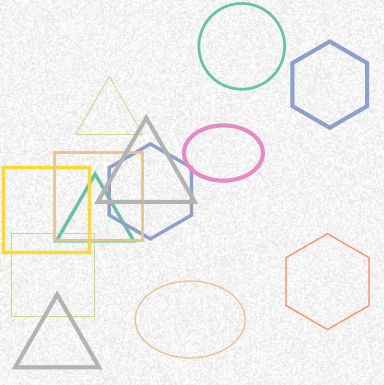[{"shape": "circle", "thickness": 2, "radius": 0.56, "center": [0.628, 0.88]}, {"shape": "triangle", "thickness": 2.5, "radius": 0.58, "center": [0.247, 0.432]}, {"shape": "hexagon", "thickness": 1, "radius": 0.62, "center": [0.851, 0.269]}, {"shape": "hexagon", "thickness": 3, "radius": 0.56, "center": [0.856, 0.78]}, {"shape": "hexagon", "thickness": 2.5, "radius": 0.62, "center": [0.391, 0.503]}, {"shape": "oval", "thickness": 3, "radius": 0.51, "center": [0.58, 0.603]}, {"shape": "triangle", "thickness": 0.5, "radius": 0.5, "center": [0.284, 0.701]}, {"shape": "square", "thickness": 0.5, "radius": 0.54, "center": [0.136, 0.286]}, {"shape": "square", "thickness": 2.5, "radius": 0.55, "center": [0.119, 0.455]}, {"shape": "square", "thickness": 2, "radius": 0.57, "center": [0.255, 0.491]}, {"shape": "oval", "thickness": 1, "radius": 0.71, "center": [0.494, 0.17]}, {"shape": "triangle", "thickness": 3, "radius": 0.73, "center": [0.38, 0.548]}, {"shape": "triangle", "thickness": 3, "radius": 0.63, "center": [0.148, 0.109]}]